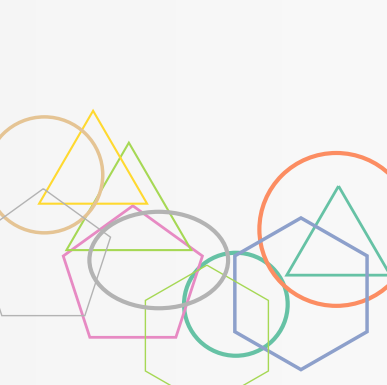[{"shape": "triangle", "thickness": 2, "radius": 0.77, "center": [0.874, 0.362]}, {"shape": "circle", "thickness": 3, "radius": 0.67, "center": [0.609, 0.21]}, {"shape": "circle", "thickness": 3, "radius": 0.99, "center": [0.868, 0.404]}, {"shape": "hexagon", "thickness": 2.5, "radius": 0.99, "center": [0.777, 0.237]}, {"shape": "pentagon", "thickness": 2, "radius": 0.94, "center": [0.343, 0.277]}, {"shape": "triangle", "thickness": 1.5, "radius": 0.93, "center": [0.333, 0.443]}, {"shape": "hexagon", "thickness": 1, "radius": 0.92, "center": [0.534, 0.128]}, {"shape": "triangle", "thickness": 1.5, "radius": 0.8, "center": [0.24, 0.551]}, {"shape": "circle", "thickness": 2.5, "radius": 0.75, "center": [0.115, 0.546]}, {"shape": "pentagon", "thickness": 1, "radius": 0.91, "center": [0.112, 0.328]}, {"shape": "oval", "thickness": 3, "radius": 0.89, "center": [0.41, 0.325]}]